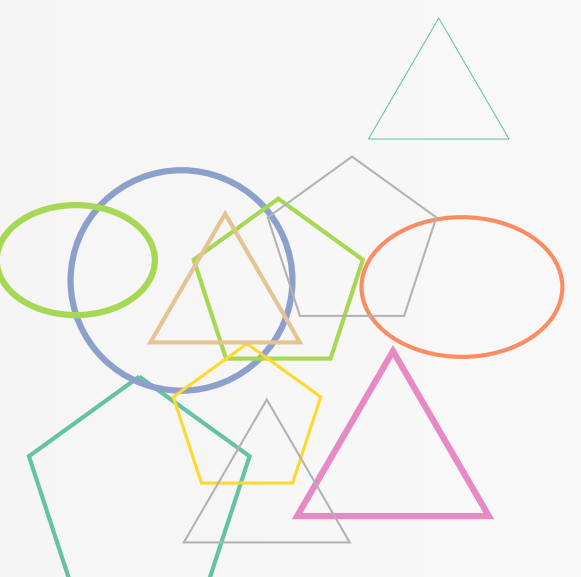[{"shape": "triangle", "thickness": 0.5, "radius": 0.7, "center": [0.755, 0.828]}, {"shape": "pentagon", "thickness": 2, "radius": 1.0, "center": [0.24, 0.147]}, {"shape": "oval", "thickness": 2, "radius": 0.86, "center": [0.795, 0.502]}, {"shape": "circle", "thickness": 3, "radius": 0.95, "center": [0.312, 0.514]}, {"shape": "triangle", "thickness": 3, "radius": 0.95, "center": [0.676, 0.201]}, {"shape": "oval", "thickness": 3, "radius": 0.68, "center": [0.13, 0.549]}, {"shape": "pentagon", "thickness": 2, "radius": 0.76, "center": [0.479, 0.502]}, {"shape": "pentagon", "thickness": 1.5, "radius": 0.67, "center": [0.425, 0.271]}, {"shape": "triangle", "thickness": 2, "radius": 0.74, "center": [0.387, 0.48]}, {"shape": "triangle", "thickness": 1, "radius": 0.82, "center": [0.459, 0.142]}, {"shape": "pentagon", "thickness": 1, "radius": 0.76, "center": [0.606, 0.575]}]